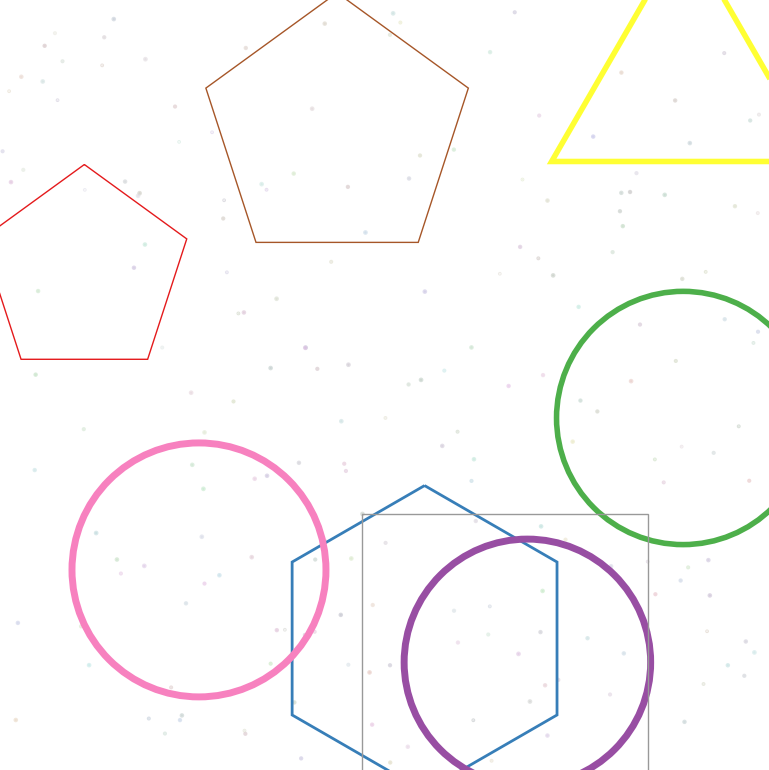[{"shape": "pentagon", "thickness": 0.5, "radius": 0.7, "center": [0.11, 0.647]}, {"shape": "hexagon", "thickness": 1, "radius": 0.99, "center": [0.551, 0.171]}, {"shape": "circle", "thickness": 2, "radius": 0.82, "center": [0.887, 0.457]}, {"shape": "circle", "thickness": 2.5, "radius": 0.8, "center": [0.685, 0.14]}, {"shape": "triangle", "thickness": 2, "radius": 1.0, "center": [0.889, 0.89]}, {"shape": "pentagon", "thickness": 0.5, "radius": 0.9, "center": [0.438, 0.83]}, {"shape": "circle", "thickness": 2.5, "radius": 0.82, "center": [0.258, 0.26]}, {"shape": "square", "thickness": 0.5, "radius": 0.93, "center": [0.656, 0.147]}]